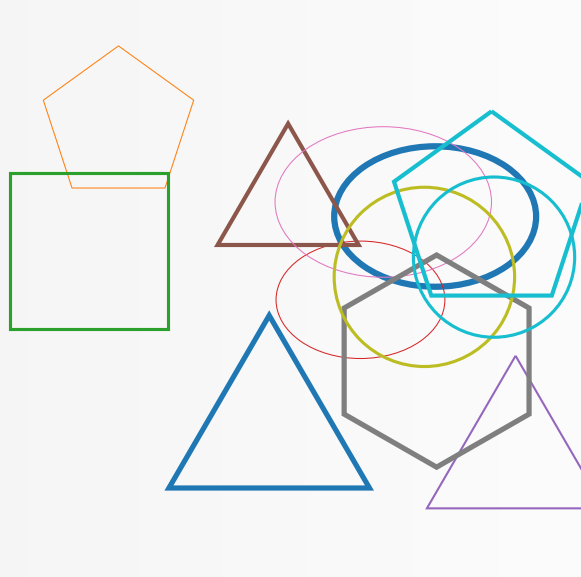[{"shape": "triangle", "thickness": 2.5, "radius": 1.0, "center": [0.463, 0.254]}, {"shape": "oval", "thickness": 3, "radius": 0.87, "center": [0.749, 0.624]}, {"shape": "pentagon", "thickness": 0.5, "radius": 0.68, "center": [0.204, 0.784]}, {"shape": "square", "thickness": 1.5, "radius": 0.68, "center": [0.153, 0.565]}, {"shape": "oval", "thickness": 0.5, "radius": 0.73, "center": [0.62, 0.48]}, {"shape": "triangle", "thickness": 1, "radius": 0.88, "center": [0.887, 0.207]}, {"shape": "triangle", "thickness": 2, "radius": 0.7, "center": [0.496, 0.645]}, {"shape": "oval", "thickness": 0.5, "radius": 0.93, "center": [0.659, 0.649]}, {"shape": "hexagon", "thickness": 2.5, "radius": 0.92, "center": [0.751, 0.374]}, {"shape": "circle", "thickness": 1.5, "radius": 0.78, "center": [0.73, 0.52]}, {"shape": "pentagon", "thickness": 2, "radius": 0.88, "center": [0.846, 0.63]}, {"shape": "circle", "thickness": 1.5, "radius": 0.69, "center": [0.85, 0.554]}]